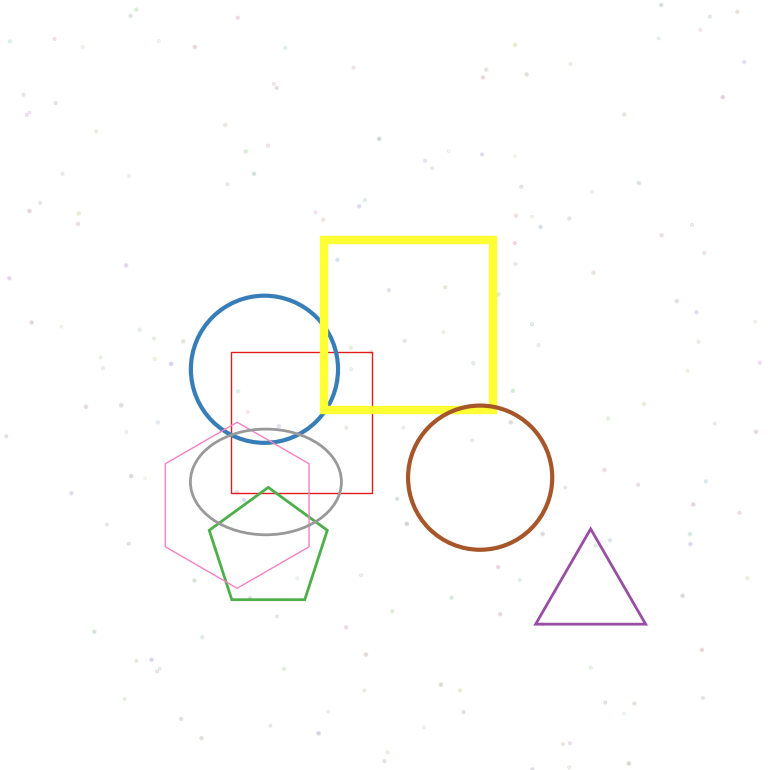[{"shape": "square", "thickness": 0.5, "radius": 0.46, "center": [0.392, 0.451]}, {"shape": "circle", "thickness": 1.5, "radius": 0.48, "center": [0.343, 0.52]}, {"shape": "pentagon", "thickness": 1, "radius": 0.4, "center": [0.348, 0.286]}, {"shape": "triangle", "thickness": 1, "radius": 0.41, "center": [0.767, 0.231]}, {"shape": "square", "thickness": 3, "radius": 0.55, "center": [0.53, 0.578]}, {"shape": "circle", "thickness": 1.5, "radius": 0.47, "center": [0.624, 0.38]}, {"shape": "hexagon", "thickness": 0.5, "radius": 0.54, "center": [0.308, 0.344]}, {"shape": "oval", "thickness": 1, "radius": 0.49, "center": [0.345, 0.374]}]